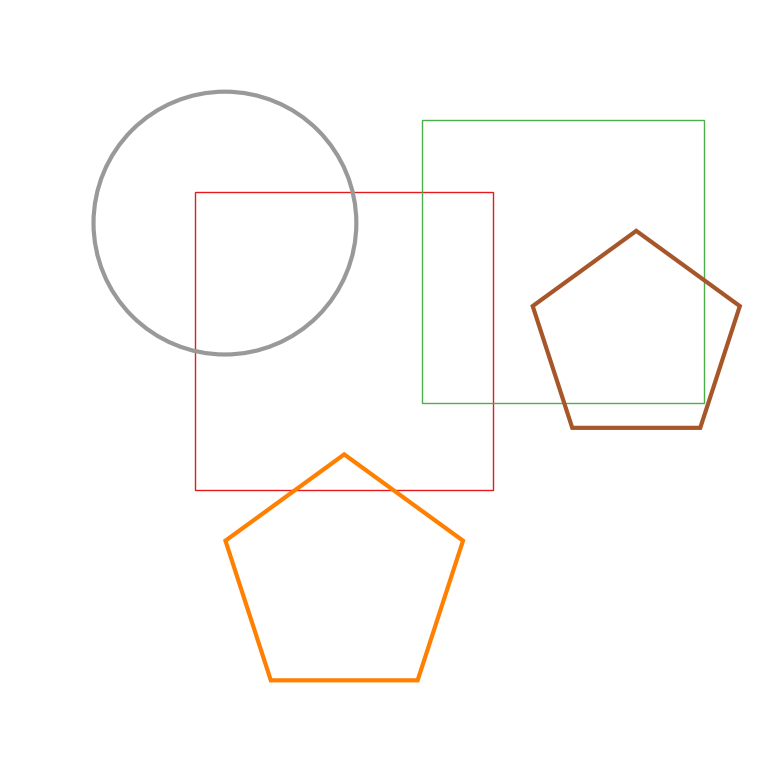[{"shape": "square", "thickness": 0.5, "radius": 0.97, "center": [0.447, 0.558]}, {"shape": "square", "thickness": 0.5, "radius": 0.92, "center": [0.731, 0.66]}, {"shape": "pentagon", "thickness": 1.5, "radius": 0.81, "center": [0.447, 0.248]}, {"shape": "pentagon", "thickness": 1.5, "radius": 0.71, "center": [0.826, 0.559]}, {"shape": "circle", "thickness": 1.5, "radius": 0.85, "center": [0.292, 0.71]}]